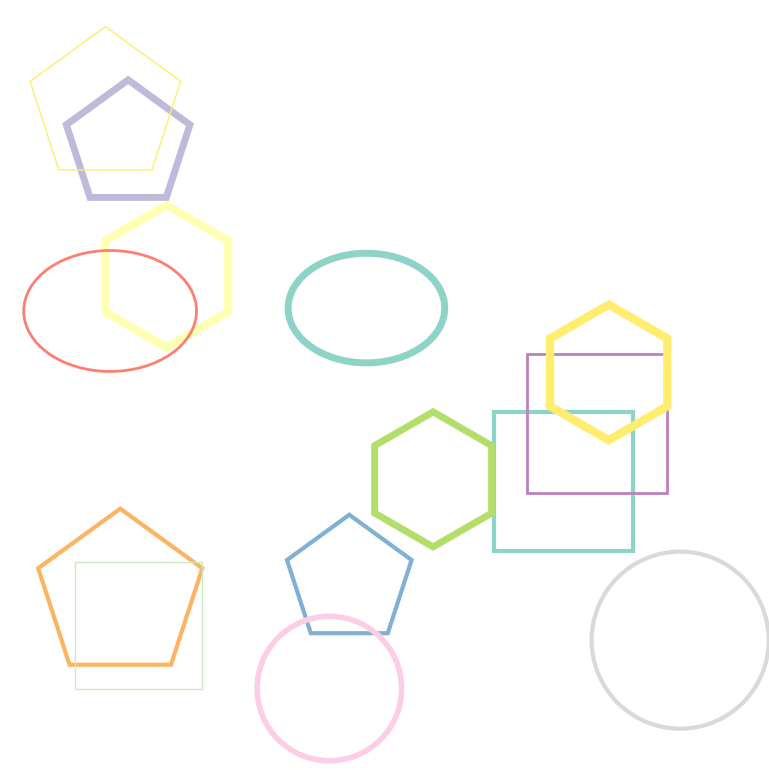[{"shape": "oval", "thickness": 2.5, "radius": 0.51, "center": [0.476, 0.6]}, {"shape": "square", "thickness": 1.5, "radius": 0.45, "center": [0.732, 0.375]}, {"shape": "hexagon", "thickness": 3, "radius": 0.46, "center": [0.216, 0.641]}, {"shape": "pentagon", "thickness": 2.5, "radius": 0.42, "center": [0.166, 0.812]}, {"shape": "oval", "thickness": 1, "radius": 0.56, "center": [0.143, 0.596]}, {"shape": "pentagon", "thickness": 1.5, "radius": 0.43, "center": [0.454, 0.246]}, {"shape": "pentagon", "thickness": 1.5, "radius": 0.56, "center": [0.156, 0.227]}, {"shape": "hexagon", "thickness": 2.5, "radius": 0.44, "center": [0.563, 0.377]}, {"shape": "circle", "thickness": 2, "radius": 0.47, "center": [0.428, 0.106]}, {"shape": "circle", "thickness": 1.5, "radius": 0.57, "center": [0.883, 0.169]}, {"shape": "square", "thickness": 1, "radius": 0.45, "center": [0.775, 0.449]}, {"shape": "square", "thickness": 0.5, "radius": 0.41, "center": [0.179, 0.188]}, {"shape": "pentagon", "thickness": 0.5, "radius": 0.51, "center": [0.137, 0.863]}, {"shape": "hexagon", "thickness": 3, "radius": 0.44, "center": [0.791, 0.516]}]